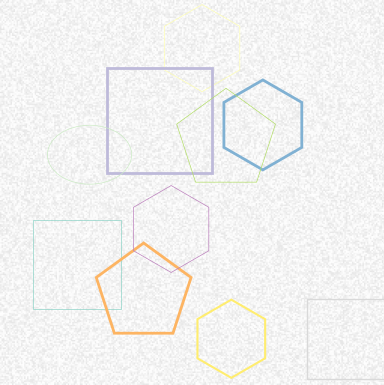[{"shape": "square", "thickness": 0.5, "radius": 0.57, "center": [0.2, 0.313]}, {"shape": "hexagon", "thickness": 0.5, "radius": 0.57, "center": [0.525, 0.875]}, {"shape": "square", "thickness": 2, "radius": 0.68, "center": [0.414, 0.687]}, {"shape": "hexagon", "thickness": 2, "radius": 0.58, "center": [0.683, 0.676]}, {"shape": "pentagon", "thickness": 2, "radius": 0.65, "center": [0.373, 0.239]}, {"shape": "pentagon", "thickness": 0.5, "radius": 0.67, "center": [0.587, 0.636]}, {"shape": "square", "thickness": 1, "radius": 0.51, "center": [0.9, 0.119]}, {"shape": "hexagon", "thickness": 0.5, "radius": 0.56, "center": [0.445, 0.405]}, {"shape": "oval", "thickness": 0.5, "radius": 0.55, "center": [0.233, 0.598]}, {"shape": "hexagon", "thickness": 1.5, "radius": 0.51, "center": [0.601, 0.12]}]